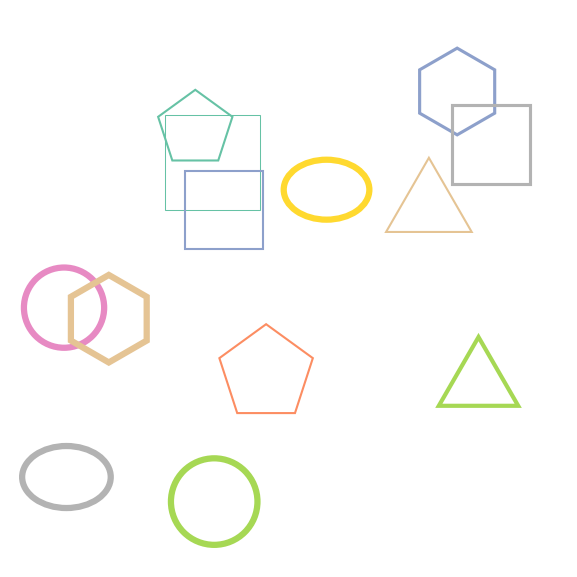[{"shape": "square", "thickness": 0.5, "radius": 0.41, "center": [0.368, 0.718]}, {"shape": "pentagon", "thickness": 1, "radius": 0.34, "center": [0.338, 0.776]}, {"shape": "pentagon", "thickness": 1, "radius": 0.43, "center": [0.461, 0.353]}, {"shape": "hexagon", "thickness": 1.5, "radius": 0.38, "center": [0.792, 0.841]}, {"shape": "square", "thickness": 1, "radius": 0.34, "center": [0.389, 0.636]}, {"shape": "circle", "thickness": 3, "radius": 0.35, "center": [0.111, 0.466]}, {"shape": "circle", "thickness": 3, "radius": 0.37, "center": [0.371, 0.131]}, {"shape": "triangle", "thickness": 2, "radius": 0.4, "center": [0.829, 0.336]}, {"shape": "oval", "thickness": 3, "radius": 0.37, "center": [0.565, 0.671]}, {"shape": "triangle", "thickness": 1, "radius": 0.43, "center": [0.743, 0.64]}, {"shape": "hexagon", "thickness": 3, "radius": 0.38, "center": [0.188, 0.447]}, {"shape": "oval", "thickness": 3, "radius": 0.38, "center": [0.115, 0.173]}, {"shape": "square", "thickness": 1.5, "radius": 0.34, "center": [0.85, 0.749]}]